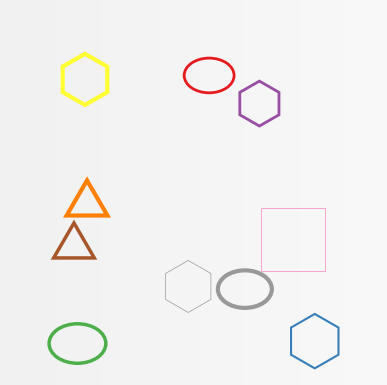[{"shape": "oval", "thickness": 2, "radius": 0.32, "center": [0.54, 0.804]}, {"shape": "hexagon", "thickness": 1.5, "radius": 0.35, "center": [0.812, 0.114]}, {"shape": "oval", "thickness": 2.5, "radius": 0.37, "center": [0.2, 0.108]}, {"shape": "hexagon", "thickness": 2, "radius": 0.29, "center": [0.669, 0.731]}, {"shape": "triangle", "thickness": 3, "radius": 0.3, "center": [0.225, 0.471]}, {"shape": "hexagon", "thickness": 3, "radius": 0.33, "center": [0.219, 0.794]}, {"shape": "triangle", "thickness": 2.5, "radius": 0.3, "center": [0.191, 0.36]}, {"shape": "square", "thickness": 0.5, "radius": 0.42, "center": [0.756, 0.378]}, {"shape": "oval", "thickness": 3, "radius": 0.35, "center": [0.632, 0.249]}, {"shape": "hexagon", "thickness": 0.5, "radius": 0.34, "center": [0.486, 0.256]}]